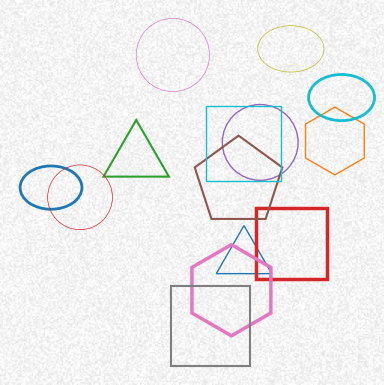[{"shape": "triangle", "thickness": 1, "radius": 0.42, "center": [0.634, 0.331]}, {"shape": "oval", "thickness": 2, "radius": 0.4, "center": [0.133, 0.513]}, {"shape": "hexagon", "thickness": 1, "radius": 0.44, "center": [0.87, 0.634]}, {"shape": "triangle", "thickness": 1.5, "radius": 0.49, "center": [0.354, 0.59]}, {"shape": "circle", "thickness": 0.5, "radius": 0.42, "center": [0.208, 0.487]}, {"shape": "square", "thickness": 2.5, "radius": 0.46, "center": [0.758, 0.367]}, {"shape": "circle", "thickness": 1, "radius": 0.49, "center": [0.676, 0.63]}, {"shape": "pentagon", "thickness": 1.5, "radius": 0.6, "center": [0.62, 0.528]}, {"shape": "hexagon", "thickness": 2.5, "radius": 0.59, "center": [0.601, 0.246]}, {"shape": "circle", "thickness": 0.5, "radius": 0.48, "center": [0.449, 0.857]}, {"shape": "square", "thickness": 1.5, "radius": 0.52, "center": [0.546, 0.153]}, {"shape": "oval", "thickness": 0.5, "radius": 0.43, "center": [0.755, 0.873]}, {"shape": "square", "thickness": 1, "radius": 0.49, "center": [0.633, 0.628]}, {"shape": "oval", "thickness": 2, "radius": 0.43, "center": [0.887, 0.747]}]